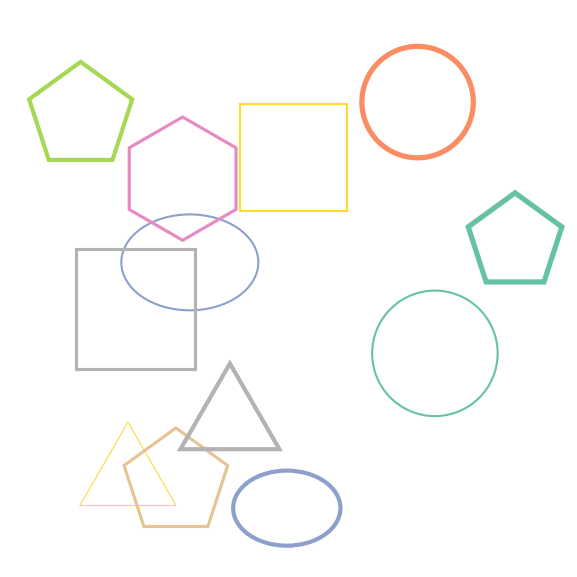[{"shape": "circle", "thickness": 1, "radius": 0.54, "center": [0.753, 0.387]}, {"shape": "pentagon", "thickness": 2.5, "radius": 0.43, "center": [0.892, 0.58]}, {"shape": "circle", "thickness": 2.5, "radius": 0.48, "center": [0.723, 0.822]}, {"shape": "oval", "thickness": 2, "radius": 0.46, "center": [0.497, 0.119]}, {"shape": "oval", "thickness": 1, "radius": 0.59, "center": [0.329, 0.545]}, {"shape": "hexagon", "thickness": 1.5, "radius": 0.53, "center": [0.316, 0.69]}, {"shape": "pentagon", "thickness": 2, "radius": 0.47, "center": [0.14, 0.798]}, {"shape": "triangle", "thickness": 0.5, "radius": 0.48, "center": [0.222, 0.172]}, {"shape": "square", "thickness": 1, "radius": 0.46, "center": [0.509, 0.726]}, {"shape": "pentagon", "thickness": 1.5, "radius": 0.47, "center": [0.305, 0.164]}, {"shape": "triangle", "thickness": 2, "radius": 0.49, "center": [0.398, 0.271]}, {"shape": "square", "thickness": 1.5, "radius": 0.52, "center": [0.234, 0.464]}]